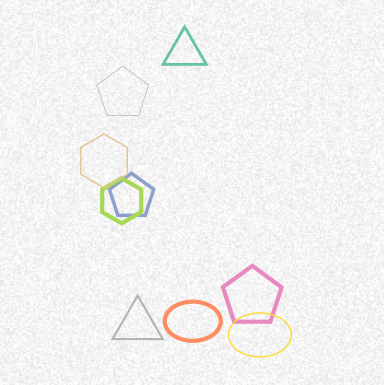[{"shape": "triangle", "thickness": 2, "radius": 0.32, "center": [0.48, 0.865]}, {"shape": "oval", "thickness": 3, "radius": 0.36, "center": [0.501, 0.166]}, {"shape": "pentagon", "thickness": 2.5, "radius": 0.3, "center": [0.342, 0.489]}, {"shape": "pentagon", "thickness": 3, "radius": 0.4, "center": [0.655, 0.229]}, {"shape": "hexagon", "thickness": 3, "radius": 0.29, "center": [0.316, 0.479]}, {"shape": "oval", "thickness": 1, "radius": 0.41, "center": [0.675, 0.13]}, {"shape": "hexagon", "thickness": 1, "radius": 0.35, "center": [0.27, 0.582]}, {"shape": "triangle", "thickness": 1.5, "radius": 0.38, "center": [0.358, 0.157]}, {"shape": "pentagon", "thickness": 0.5, "radius": 0.35, "center": [0.319, 0.758]}]